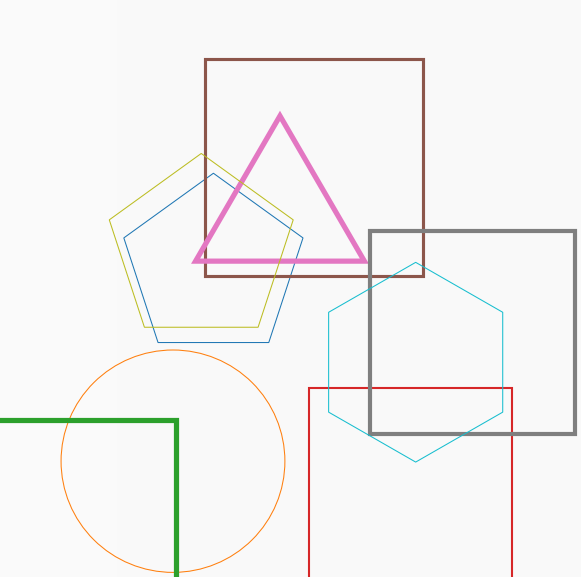[{"shape": "pentagon", "thickness": 0.5, "radius": 0.81, "center": [0.367, 0.537]}, {"shape": "circle", "thickness": 0.5, "radius": 0.96, "center": [0.298, 0.201]}, {"shape": "square", "thickness": 2.5, "radius": 0.84, "center": [0.136, 0.105]}, {"shape": "square", "thickness": 1, "radius": 0.87, "center": [0.707, 0.152]}, {"shape": "square", "thickness": 1.5, "radius": 0.94, "center": [0.54, 0.708]}, {"shape": "triangle", "thickness": 2.5, "radius": 0.84, "center": [0.482, 0.631]}, {"shape": "square", "thickness": 2, "radius": 0.88, "center": [0.813, 0.424]}, {"shape": "pentagon", "thickness": 0.5, "radius": 0.83, "center": [0.346, 0.567]}, {"shape": "hexagon", "thickness": 0.5, "radius": 0.86, "center": [0.715, 0.372]}]